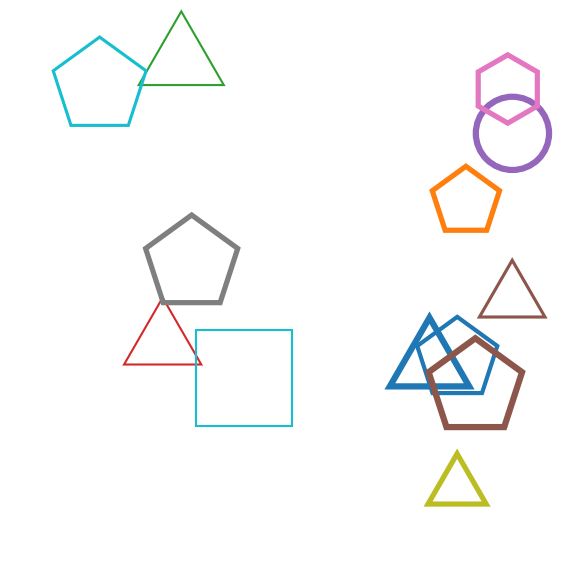[{"shape": "triangle", "thickness": 3, "radius": 0.4, "center": [0.744, 0.37]}, {"shape": "pentagon", "thickness": 2, "radius": 0.36, "center": [0.792, 0.377]}, {"shape": "pentagon", "thickness": 2.5, "radius": 0.31, "center": [0.807, 0.65]}, {"shape": "triangle", "thickness": 1, "radius": 0.43, "center": [0.314, 0.894]}, {"shape": "triangle", "thickness": 1, "radius": 0.39, "center": [0.282, 0.407]}, {"shape": "circle", "thickness": 3, "radius": 0.32, "center": [0.887, 0.768]}, {"shape": "triangle", "thickness": 1.5, "radius": 0.33, "center": [0.887, 0.483]}, {"shape": "pentagon", "thickness": 3, "radius": 0.43, "center": [0.823, 0.328]}, {"shape": "hexagon", "thickness": 2.5, "radius": 0.3, "center": [0.879, 0.845]}, {"shape": "pentagon", "thickness": 2.5, "radius": 0.42, "center": [0.332, 0.543]}, {"shape": "triangle", "thickness": 2.5, "radius": 0.29, "center": [0.792, 0.155]}, {"shape": "square", "thickness": 1, "radius": 0.42, "center": [0.423, 0.345]}, {"shape": "pentagon", "thickness": 1.5, "radius": 0.42, "center": [0.173, 0.85]}]